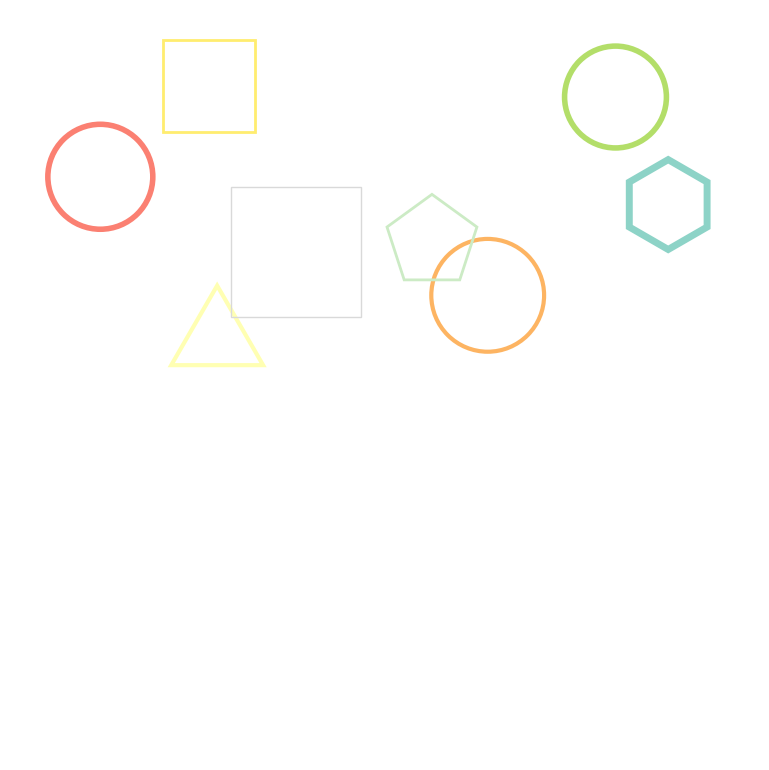[{"shape": "hexagon", "thickness": 2.5, "radius": 0.29, "center": [0.868, 0.734]}, {"shape": "triangle", "thickness": 1.5, "radius": 0.34, "center": [0.282, 0.56]}, {"shape": "circle", "thickness": 2, "radius": 0.34, "center": [0.13, 0.77]}, {"shape": "circle", "thickness": 1.5, "radius": 0.37, "center": [0.633, 0.616]}, {"shape": "circle", "thickness": 2, "radius": 0.33, "center": [0.799, 0.874]}, {"shape": "square", "thickness": 0.5, "radius": 0.42, "center": [0.384, 0.673]}, {"shape": "pentagon", "thickness": 1, "radius": 0.31, "center": [0.561, 0.686]}, {"shape": "square", "thickness": 1, "radius": 0.3, "center": [0.272, 0.888]}]